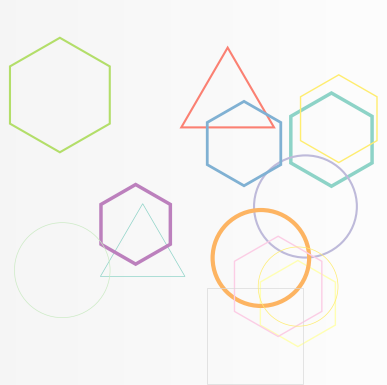[{"shape": "triangle", "thickness": 0.5, "radius": 0.63, "center": [0.368, 0.345]}, {"shape": "hexagon", "thickness": 2.5, "radius": 0.61, "center": [0.855, 0.637]}, {"shape": "hexagon", "thickness": 1, "radius": 0.56, "center": [0.769, 0.212]}, {"shape": "circle", "thickness": 1.5, "radius": 0.66, "center": [0.788, 0.464]}, {"shape": "triangle", "thickness": 1.5, "radius": 0.69, "center": [0.588, 0.738]}, {"shape": "hexagon", "thickness": 2, "radius": 0.55, "center": [0.63, 0.627]}, {"shape": "circle", "thickness": 3, "radius": 0.62, "center": [0.673, 0.33]}, {"shape": "hexagon", "thickness": 1.5, "radius": 0.74, "center": [0.154, 0.753]}, {"shape": "hexagon", "thickness": 1, "radius": 0.65, "center": [0.718, 0.256]}, {"shape": "square", "thickness": 0.5, "radius": 0.62, "center": [0.658, 0.127]}, {"shape": "hexagon", "thickness": 2.5, "radius": 0.52, "center": [0.35, 0.417]}, {"shape": "circle", "thickness": 0.5, "radius": 0.62, "center": [0.161, 0.298]}, {"shape": "circle", "thickness": 0.5, "radius": 0.51, "center": [0.769, 0.256]}, {"shape": "hexagon", "thickness": 1, "radius": 0.57, "center": [0.874, 0.692]}]